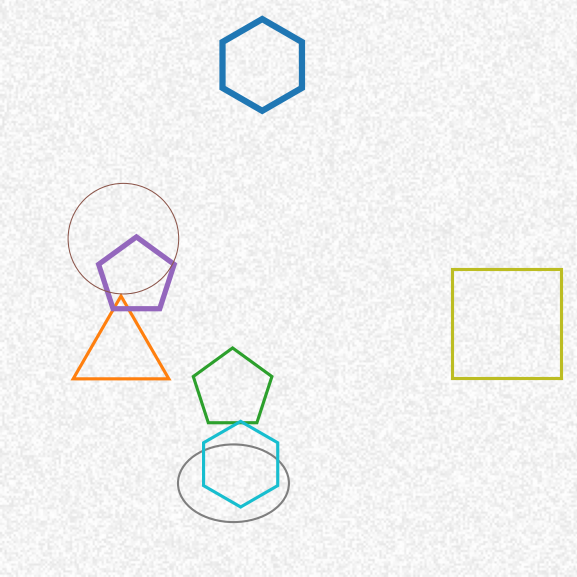[{"shape": "hexagon", "thickness": 3, "radius": 0.4, "center": [0.454, 0.887]}, {"shape": "triangle", "thickness": 1.5, "radius": 0.48, "center": [0.21, 0.391]}, {"shape": "pentagon", "thickness": 1.5, "radius": 0.36, "center": [0.403, 0.325]}, {"shape": "pentagon", "thickness": 2.5, "radius": 0.34, "center": [0.236, 0.52]}, {"shape": "circle", "thickness": 0.5, "radius": 0.48, "center": [0.214, 0.586]}, {"shape": "oval", "thickness": 1, "radius": 0.48, "center": [0.404, 0.162]}, {"shape": "square", "thickness": 1.5, "radius": 0.47, "center": [0.877, 0.439]}, {"shape": "hexagon", "thickness": 1.5, "radius": 0.37, "center": [0.417, 0.195]}]